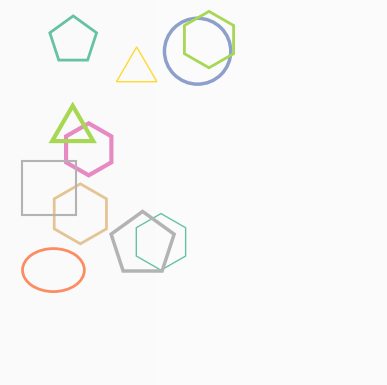[{"shape": "pentagon", "thickness": 2, "radius": 0.32, "center": [0.189, 0.895]}, {"shape": "hexagon", "thickness": 1, "radius": 0.37, "center": [0.415, 0.372]}, {"shape": "oval", "thickness": 2, "radius": 0.4, "center": [0.138, 0.298]}, {"shape": "circle", "thickness": 2.5, "radius": 0.43, "center": [0.51, 0.867]}, {"shape": "hexagon", "thickness": 3, "radius": 0.34, "center": [0.229, 0.612]}, {"shape": "hexagon", "thickness": 2, "radius": 0.37, "center": [0.539, 0.897]}, {"shape": "triangle", "thickness": 3, "radius": 0.31, "center": [0.188, 0.664]}, {"shape": "triangle", "thickness": 1, "radius": 0.3, "center": [0.353, 0.818]}, {"shape": "hexagon", "thickness": 2, "radius": 0.39, "center": [0.207, 0.445]}, {"shape": "square", "thickness": 1.5, "radius": 0.35, "center": [0.127, 0.511]}, {"shape": "pentagon", "thickness": 2.5, "radius": 0.43, "center": [0.368, 0.365]}]